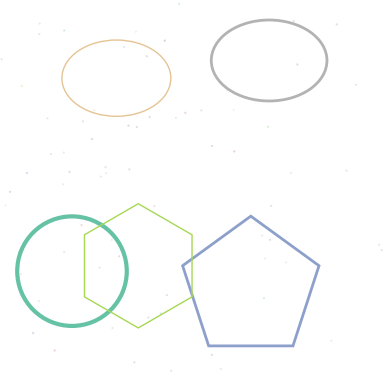[{"shape": "circle", "thickness": 3, "radius": 0.71, "center": [0.187, 0.296]}, {"shape": "pentagon", "thickness": 2, "radius": 0.93, "center": [0.651, 0.252]}, {"shape": "hexagon", "thickness": 1, "radius": 0.81, "center": [0.359, 0.31]}, {"shape": "oval", "thickness": 1, "radius": 0.71, "center": [0.302, 0.797]}, {"shape": "oval", "thickness": 2, "radius": 0.75, "center": [0.699, 0.843]}]